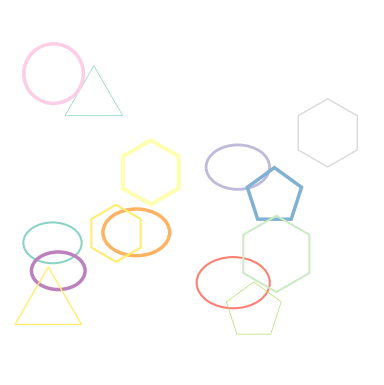[{"shape": "triangle", "thickness": 0.5, "radius": 0.43, "center": [0.244, 0.743]}, {"shape": "oval", "thickness": 1.5, "radius": 0.38, "center": [0.136, 0.369]}, {"shape": "hexagon", "thickness": 3, "radius": 0.42, "center": [0.392, 0.552]}, {"shape": "oval", "thickness": 2, "radius": 0.41, "center": [0.618, 0.566]}, {"shape": "oval", "thickness": 1.5, "radius": 0.47, "center": [0.606, 0.266]}, {"shape": "pentagon", "thickness": 2.5, "radius": 0.37, "center": [0.713, 0.491]}, {"shape": "oval", "thickness": 2.5, "radius": 0.43, "center": [0.354, 0.396]}, {"shape": "pentagon", "thickness": 0.5, "radius": 0.37, "center": [0.659, 0.193]}, {"shape": "circle", "thickness": 2.5, "radius": 0.39, "center": [0.139, 0.809]}, {"shape": "hexagon", "thickness": 1, "radius": 0.44, "center": [0.851, 0.655]}, {"shape": "oval", "thickness": 2.5, "radius": 0.35, "center": [0.151, 0.297]}, {"shape": "hexagon", "thickness": 1.5, "radius": 0.5, "center": [0.718, 0.341]}, {"shape": "triangle", "thickness": 1, "radius": 0.5, "center": [0.125, 0.207]}, {"shape": "hexagon", "thickness": 1.5, "radius": 0.37, "center": [0.301, 0.394]}]